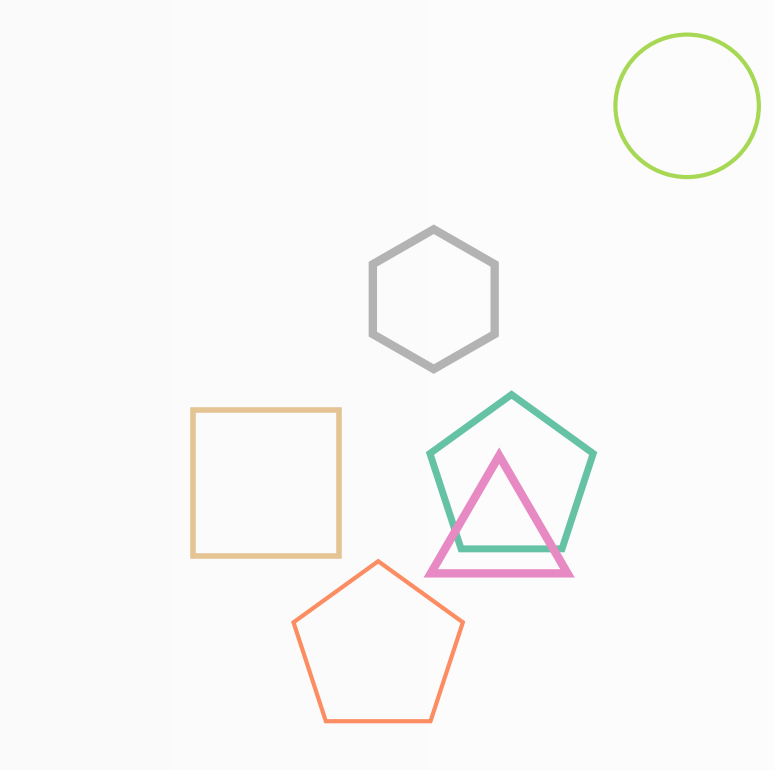[{"shape": "pentagon", "thickness": 2.5, "radius": 0.55, "center": [0.66, 0.377]}, {"shape": "pentagon", "thickness": 1.5, "radius": 0.57, "center": [0.488, 0.156]}, {"shape": "triangle", "thickness": 3, "radius": 0.51, "center": [0.644, 0.306]}, {"shape": "circle", "thickness": 1.5, "radius": 0.46, "center": [0.887, 0.863]}, {"shape": "square", "thickness": 2, "radius": 0.47, "center": [0.343, 0.373]}, {"shape": "hexagon", "thickness": 3, "radius": 0.45, "center": [0.56, 0.611]}]